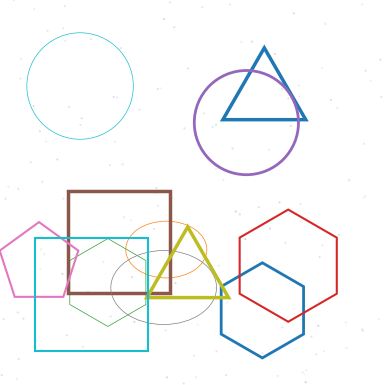[{"shape": "triangle", "thickness": 2.5, "radius": 0.62, "center": [0.686, 0.751]}, {"shape": "hexagon", "thickness": 2, "radius": 0.62, "center": [0.681, 0.194]}, {"shape": "oval", "thickness": 0.5, "radius": 0.53, "center": [0.432, 0.352]}, {"shape": "hexagon", "thickness": 0.5, "radius": 0.57, "center": [0.28, 0.266]}, {"shape": "hexagon", "thickness": 1.5, "radius": 0.73, "center": [0.749, 0.31]}, {"shape": "circle", "thickness": 2, "radius": 0.68, "center": [0.64, 0.682]}, {"shape": "square", "thickness": 2.5, "radius": 0.66, "center": [0.31, 0.372]}, {"shape": "pentagon", "thickness": 1.5, "radius": 0.54, "center": [0.101, 0.316]}, {"shape": "oval", "thickness": 0.5, "radius": 0.69, "center": [0.425, 0.253]}, {"shape": "triangle", "thickness": 2.5, "radius": 0.61, "center": [0.488, 0.288]}, {"shape": "circle", "thickness": 0.5, "radius": 0.69, "center": [0.208, 0.777]}, {"shape": "square", "thickness": 1.5, "radius": 0.73, "center": [0.237, 0.235]}]